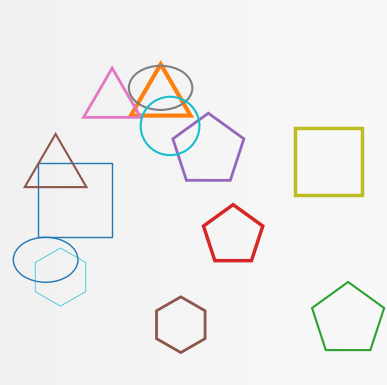[{"shape": "oval", "thickness": 1, "radius": 0.42, "center": [0.118, 0.325]}, {"shape": "square", "thickness": 1, "radius": 0.48, "center": [0.194, 0.48]}, {"shape": "triangle", "thickness": 3, "radius": 0.45, "center": [0.415, 0.744]}, {"shape": "pentagon", "thickness": 1.5, "radius": 0.49, "center": [0.898, 0.17]}, {"shape": "pentagon", "thickness": 2.5, "radius": 0.4, "center": [0.602, 0.388]}, {"shape": "pentagon", "thickness": 2, "radius": 0.48, "center": [0.538, 0.61]}, {"shape": "hexagon", "thickness": 2, "radius": 0.36, "center": [0.467, 0.157]}, {"shape": "triangle", "thickness": 1.5, "radius": 0.46, "center": [0.143, 0.56]}, {"shape": "triangle", "thickness": 2, "radius": 0.43, "center": [0.289, 0.738]}, {"shape": "oval", "thickness": 1.5, "radius": 0.41, "center": [0.414, 0.772]}, {"shape": "square", "thickness": 2.5, "radius": 0.43, "center": [0.848, 0.58]}, {"shape": "hexagon", "thickness": 0.5, "radius": 0.38, "center": [0.156, 0.28]}, {"shape": "circle", "thickness": 1.5, "radius": 0.38, "center": [0.439, 0.673]}]